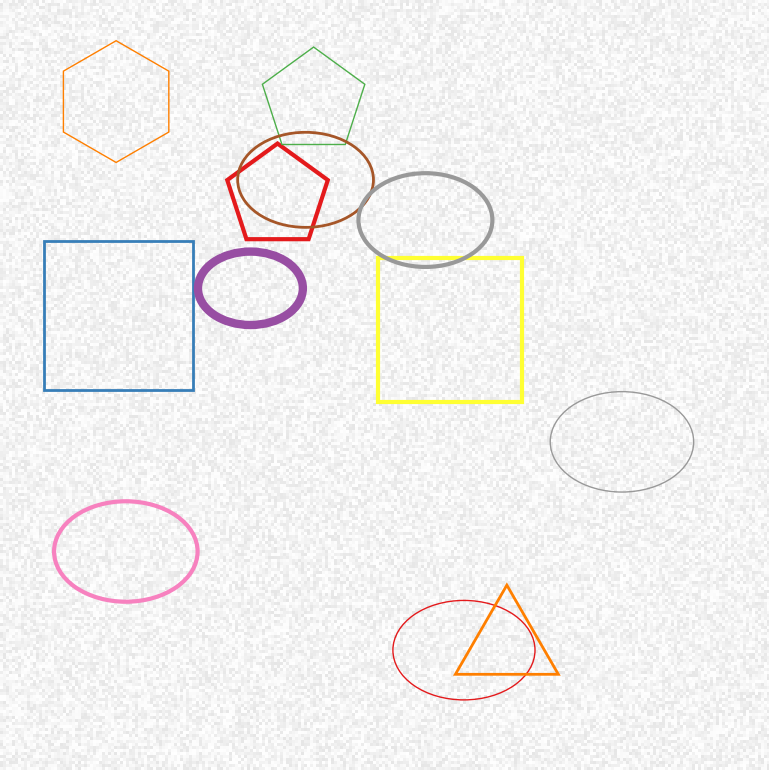[{"shape": "oval", "thickness": 0.5, "radius": 0.46, "center": [0.603, 0.156]}, {"shape": "pentagon", "thickness": 1.5, "radius": 0.34, "center": [0.36, 0.745]}, {"shape": "square", "thickness": 1, "radius": 0.48, "center": [0.153, 0.59]}, {"shape": "pentagon", "thickness": 0.5, "radius": 0.35, "center": [0.407, 0.869]}, {"shape": "oval", "thickness": 3, "radius": 0.34, "center": [0.325, 0.626]}, {"shape": "hexagon", "thickness": 0.5, "radius": 0.4, "center": [0.151, 0.868]}, {"shape": "triangle", "thickness": 1, "radius": 0.39, "center": [0.658, 0.163]}, {"shape": "square", "thickness": 1.5, "radius": 0.47, "center": [0.584, 0.571]}, {"shape": "oval", "thickness": 1, "radius": 0.44, "center": [0.397, 0.766]}, {"shape": "oval", "thickness": 1.5, "radius": 0.47, "center": [0.163, 0.284]}, {"shape": "oval", "thickness": 0.5, "radius": 0.47, "center": [0.808, 0.426]}, {"shape": "oval", "thickness": 1.5, "radius": 0.43, "center": [0.552, 0.714]}]